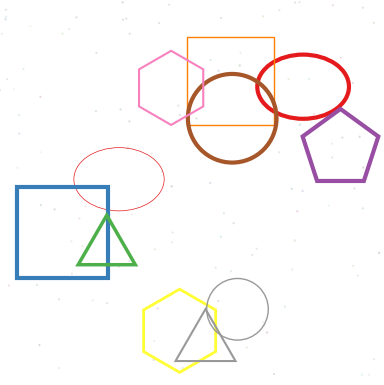[{"shape": "oval", "thickness": 3, "radius": 0.6, "center": [0.787, 0.775]}, {"shape": "oval", "thickness": 0.5, "radius": 0.59, "center": [0.309, 0.534]}, {"shape": "square", "thickness": 3, "radius": 0.59, "center": [0.161, 0.397]}, {"shape": "triangle", "thickness": 2.5, "radius": 0.43, "center": [0.277, 0.355]}, {"shape": "pentagon", "thickness": 3, "radius": 0.52, "center": [0.884, 0.614]}, {"shape": "square", "thickness": 1, "radius": 0.57, "center": [0.598, 0.79]}, {"shape": "hexagon", "thickness": 2, "radius": 0.54, "center": [0.467, 0.141]}, {"shape": "circle", "thickness": 3, "radius": 0.58, "center": [0.603, 0.693]}, {"shape": "hexagon", "thickness": 1.5, "radius": 0.48, "center": [0.445, 0.772]}, {"shape": "triangle", "thickness": 1.5, "radius": 0.45, "center": [0.534, 0.107]}, {"shape": "circle", "thickness": 1, "radius": 0.4, "center": [0.617, 0.197]}]